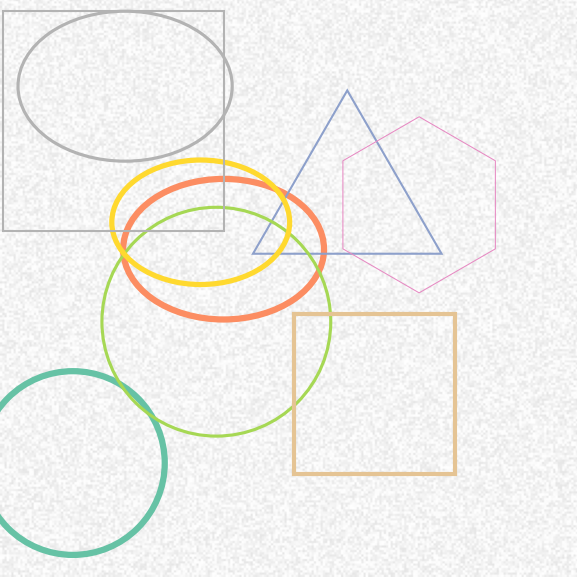[{"shape": "circle", "thickness": 3, "radius": 0.8, "center": [0.126, 0.197]}, {"shape": "oval", "thickness": 3, "radius": 0.87, "center": [0.387, 0.568]}, {"shape": "triangle", "thickness": 1, "radius": 0.94, "center": [0.601, 0.654]}, {"shape": "hexagon", "thickness": 0.5, "radius": 0.76, "center": [0.726, 0.644]}, {"shape": "circle", "thickness": 1.5, "radius": 0.99, "center": [0.375, 0.442]}, {"shape": "oval", "thickness": 2.5, "radius": 0.77, "center": [0.348, 0.614]}, {"shape": "square", "thickness": 2, "radius": 0.7, "center": [0.649, 0.317]}, {"shape": "oval", "thickness": 1.5, "radius": 0.93, "center": [0.217, 0.85]}, {"shape": "square", "thickness": 1, "radius": 0.95, "center": [0.197, 0.789]}]